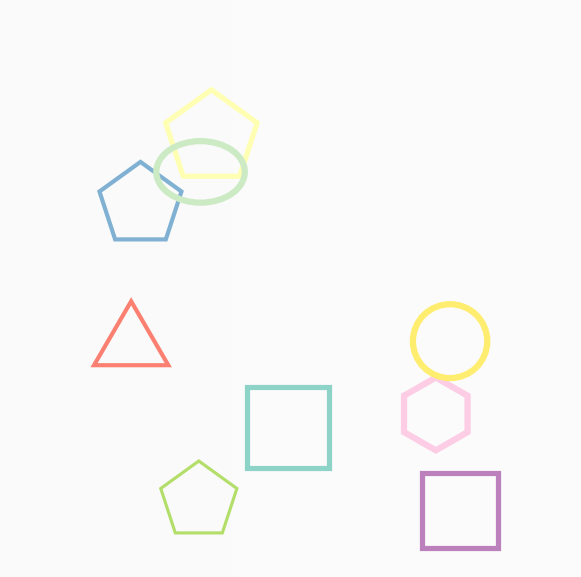[{"shape": "square", "thickness": 2.5, "radius": 0.35, "center": [0.496, 0.259]}, {"shape": "pentagon", "thickness": 2.5, "radius": 0.41, "center": [0.364, 0.761]}, {"shape": "triangle", "thickness": 2, "radius": 0.37, "center": [0.226, 0.404]}, {"shape": "pentagon", "thickness": 2, "radius": 0.37, "center": [0.242, 0.645]}, {"shape": "pentagon", "thickness": 1.5, "radius": 0.34, "center": [0.342, 0.132]}, {"shape": "hexagon", "thickness": 3, "radius": 0.32, "center": [0.75, 0.282]}, {"shape": "square", "thickness": 2.5, "radius": 0.33, "center": [0.791, 0.115]}, {"shape": "oval", "thickness": 3, "radius": 0.38, "center": [0.345, 0.701]}, {"shape": "circle", "thickness": 3, "radius": 0.32, "center": [0.774, 0.408]}]